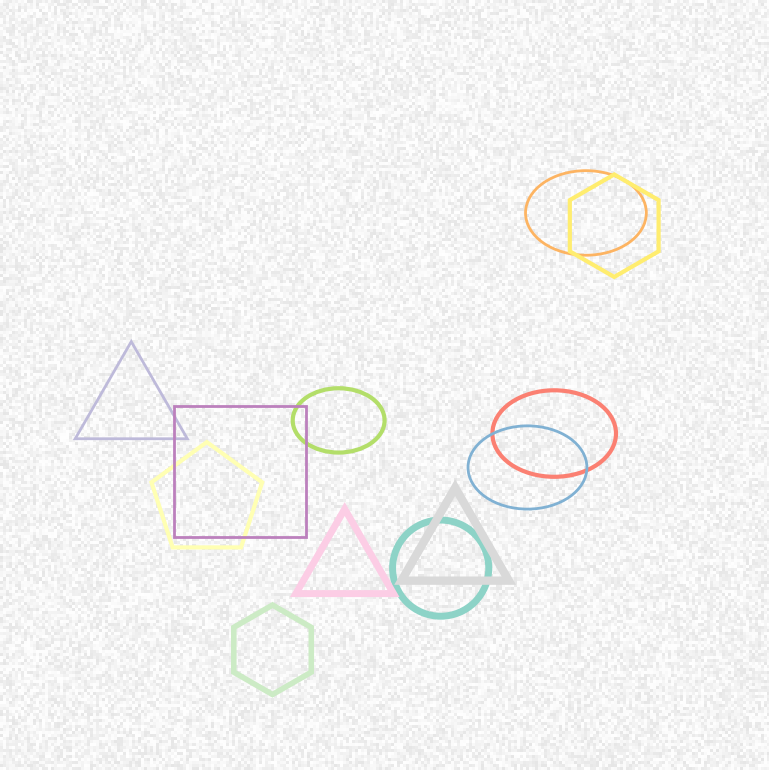[{"shape": "circle", "thickness": 2.5, "radius": 0.31, "center": [0.572, 0.262]}, {"shape": "pentagon", "thickness": 1.5, "radius": 0.38, "center": [0.269, 0.35]}, {"shape": "triangle", "thickness": 1, "radius": 0.42, "center": [0.17, 0.472]}, {"shape": "oval", "thickness": 1.5, "radius": 0.4, "center": [0.72, 0.437]}, {"shape": "oval", "thickness": 1, "radius": 0.39, "center": [0.685, 0.393]}, {"shape": "oval", "thickness": 1, "radius": 0.39, "center": [0.761, 0.723]}, {"shape": "oval", "thickness": 1.5, "radius": 0.3, "center": [0.44, 0.454]}, {"shape": "triangle", "thickness": 2.5, "radius": 0.37, "center": [0.448, 0.266]}, {"shape": "triangle", "thickness": 3, "radius": 0.4, "center": [0.591, 0.286]}, {"shape": "square", "thickness": 1, "radius": 0.43, "center": [0.312, 0.387]}, {"shape": "hexagon", "thickness": 2, "radius": 0.29, "center": [0.354, 0.156]}, {"shape": "hexagon", "thickness": 1.5, "radius": 0.33, "center": [0.798, 0.707]}]